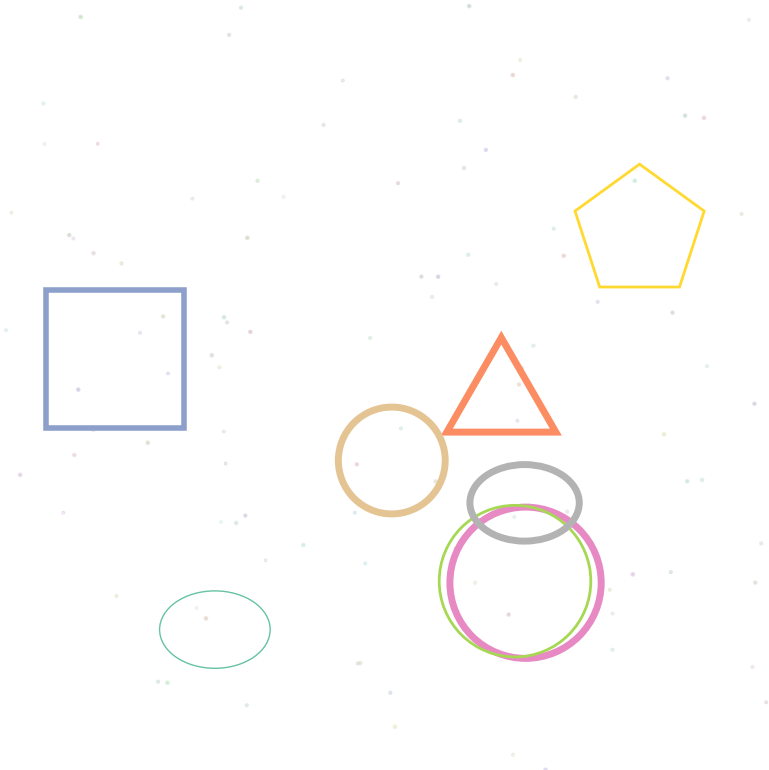[{"shape": "oval", "thickness": 0.5, "radius": 0.36, "center": [0.279, 0.182]}, {"shape": "triangle", "thickness": 2.5, "radius": 0.41, "center": [0.651, 0.48]}, {"shape": "square", "thickness": 2, "radius": 0.45, "center": [0.15, 0.534]}, {"shape": "circle", "thickness": 2.5, "radius": 0.49, "center": [0.683, 0.243]}, {"shape": "circle", "thickness": 1, "radius": 0.49, "center": [0.669, 0.245]}, {"shape": "pentagon", "thickness": 1, "radius": 0.44, "center": [0.831, 0.699]}, {"shape": "circle", "thickness": 2.5, "radius": 0.35, "center": [0.509, 0.402]}, {"shape": "oval", "thickness": 2.5, "radius": 0.36, "center": [0.681, 0.347]}]